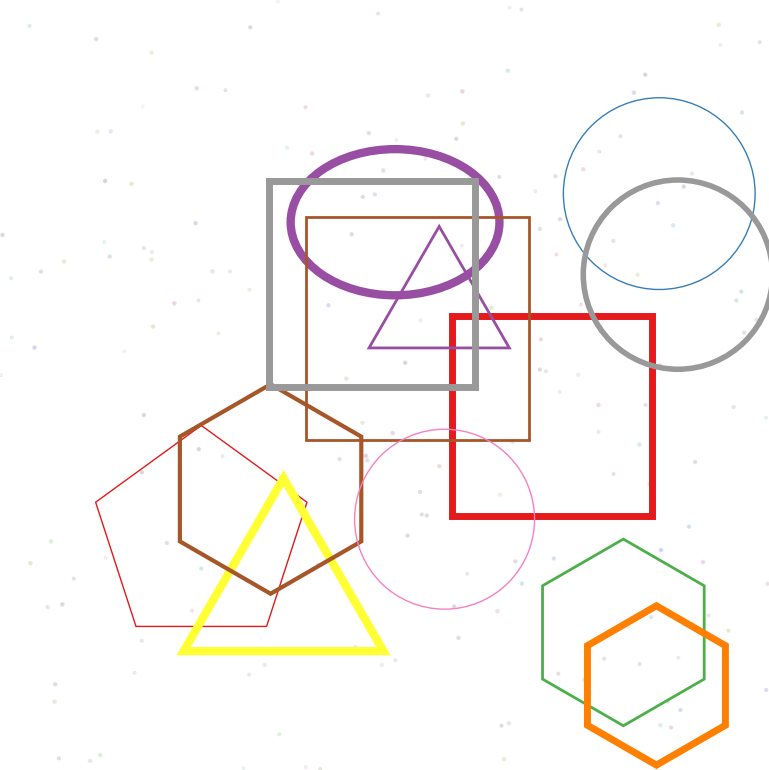[{"shape": "square", "thickness": 2.5, "radius": 0.65, "center": [0.717, 0.459]}, {"shape": "pentagon", "thickness": 0.5, "radius": 0.72, "center": [0.261, 0.303]}, {"shape": "circle", "thickness": 0.5, "radius": 0.62, "center": [0.856, 0.749]}, {"shape": "hexagon", "thickness": 1, "radius": 0.61, "center": [0.81, 0.179]}, {"shape": "triangle", "thickness": 1, "radius": 0.53, "center": [0.57, 0.601]}, {"shape": "oval", "thickness": 3, "radius": 0.68, "center": [0.513, 0.711]}, {"shape": "hexagon", "thickness": 2.5, "radius": 0.52, "center": [0.853, 0.11]}, {"shape": "triangle", "thickness": 3, "radius": 0.75, "center": [0.368, 0.229]}, {"shape": "hexagon", "thickness": 1.5, "radius": 0.68, "center": [0.351, 0.365]}, {"shape": "square", "thickness": 1, "radius": 0.72, "center": [0.543, 0.573]}, {"shape": "circle", "thickness": 0.5, "radius": 0.58, "center": [0.577, 0.326]}, {"shape": "square", "thickness": 2.5, "radius": 0.67, "center": [0.484, 0.631]}, {"shape": "circle", "thickness": 2, "radius": 0.61, "center": [0.88, 0.643]}]